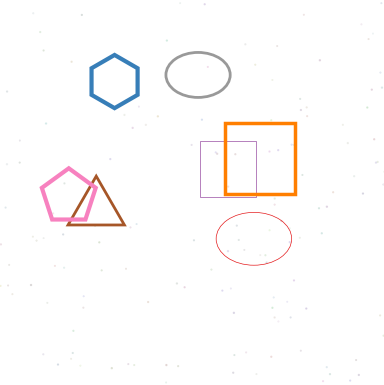[{"shape": "oval", "thickness": 0.5, "radius": 0.49, "center": [0.66, 0.38]}, {"shape": "hexagon", "thickness": 3, "radius": 0.35, "center": [0.298, 0.788]}, {"shape": "square", "thickness": 0.5, "radius": 0.36, "center": [0.593, 0.561]}, {"shape": "square", "thickness": 2.5, "radius": 0.46, "center": [0.675, 0.589]}, {"shape": "triangle", "thickness": 2, "radius": 0.42, "center": [0.25, 0.458]}, {"shape": "pentagon", "thickness": 3, "radius": 0.37, "center": [0.179, 0.489]}, {"shape": "oval", "thickness": 2, "radius": 0.42, "center": [0.514, 0.805]}]